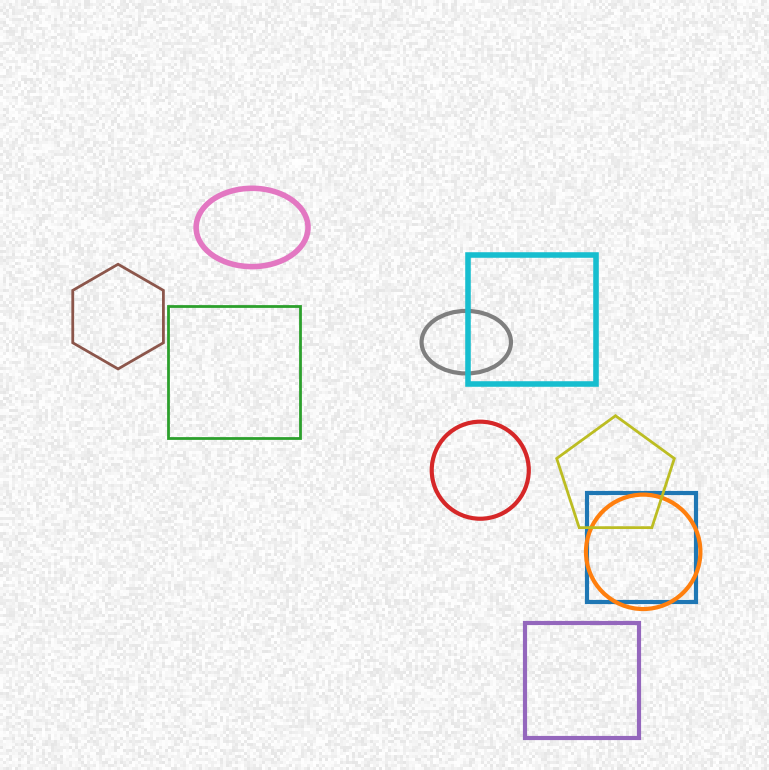[{"shape": "square", "thickness": 1.5, "radius": 0.35, "center": [0.834, 0.289]}, {"shape": "circle", "thickness": 1.5, "radius": 0.37, "center": [0.835, 0.283]}, {"shape": "square", "thickness": 1, "radius": 0.43, "center": [0.304, 0.516]}, {"shape": "circle", "thickness": 1.5, "radius": 0.32, "center": [0.624, 0.389]}, {"shape": "square", "thickness": 1.5, "radius": 0.37, "center": [0.756, 0.116]}, {"shape": "hexagon", "thickness": 1, "radius": 0.34, "center": [0.153, 0.589]}, {"shape": "oval", "thickness": 2, "radius": 0.36, "center": [0.327, 0.705]}, {"shape": "oval", "thickness": 1.5, "radius": 0.29, "center": [0.606, 0.556]}, {"shape": "pentagon", "thickness": 1, "radius": 0.4, "center": [0.799, 0.38]}, {"shape": "square", "thickness": 2, "radius": 0.42, "center": [0.691, 0.585]}]